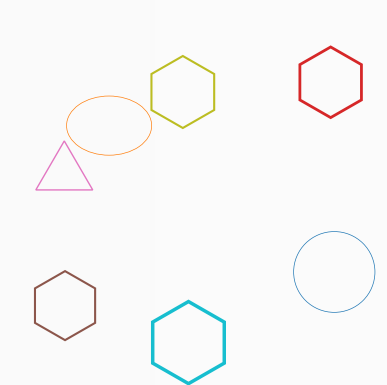[{"shape": "circle", "thickness": 0.5, "radius": 0.52, "center": [0.863, 0.294]}, {"shape": "oval", "thickness": 0.5, "radius": 0.55, "center": [0.282, 0.674]}, {"shape": "hexagon", "thickness": 2, "radius": 0.46, "center": [0.853, 0.786]}, {"shape": "hexagon", "thickness": 1.5, "radius": 0.45, "center": [0.168, 0.206]}, {"shape": "triangle", "thickness": 1, "radius": 0.42, "center": [0.166, 0.549]}, {"shape": "hexagon", "thickness": 1.5, "radius": 0.47, "center": [0.472, 0.761]}, {"shape": "hexagon", "thickness": 2.5, "radius": 0.53, "center": [0.486, 0.11]}]